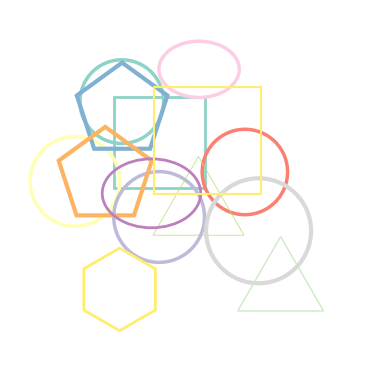[{"shape": "square", "thickness": 2, "radius": 0.6, "center": [0.414, 0.63]}, {"shape": "circle", "thickness": 2.5, "radius": 0.54, "center": [0.316, 0.736]}, {"shape": "circle", "thickness": 2.5, "radius": 0.58, "center": [0.195, 0.529]}, {"shape": "circle", "thickness": 2.5, "radius": 0.59, "center": [0.413, 0.436]}, {"shape": "circle", "thickness": 2.5, "radius": 0.55, "center": [0.636, 0.553]}, {"shape": "pentagon", "thickness": 3, "radius": 0.62, "center": [0.317, 0.714]}, {"shape": "pentagon", "thickness": 3, "radius": 0.64, "center": [0.273, 0.543]}, {"shape": "triangle", "thickness": 0.5, "radius": 0.68, "center": [0.515, 0.457]}, {"shape": "oval", "thickness": 2.5, "radius": 0.52, "center": [0.517, 0.82]}, {"shape": "circle", "thickness": 3, "radius": 0.68, "center": [0.672, 0.401]}, {"shape": "oval", "thickness": 2, "radius": 0.64, "center": [0.393, 0.498]}, {"shape": "triangle", "thickness": 1, "radius": 0.64, "center": [0.729, 0.257]}, {"shape": "square", "thickness": 1.5, "radius": 0.69, "center": [0.539, 0.635]}, {"shape": "hexagon", "thickness": 2, "radius": 0.54, "center": [0.311, 0.248]}]